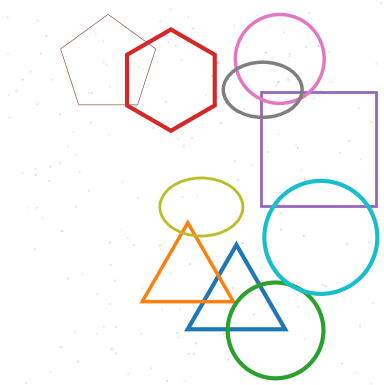[{"shape": "triangle", "thickness": 3, "radius": 0.73, "center": [0.614, 0.218]}, {"shape": "triangle", "thickness": 2.5, "radius": 0.68, "center": [0.488, 0.285]}, {"shape": "circle", "thickness": 3, "radius": 0.62, "center": [0.716, 0.142]}, {"shape": "hexagon", "thickness": 3, "radius": 0.66, "center": [0.444, 0.792]}, {"shape": "square", "thickness": 2, "radius": 0.74, "center": [0.827, 0.614]}, {"shape": "pentagon", "thickness": 0.5, "radius": 0.65, "center": [0.281, 0.833]}, {"shape": "circle", "thickness": 2.5, "radius": 0.58, "center": [0.727, 0.847]}, {"shape": "oval", "thickness": 2.5, "radius": 0.51, "center": [0.682, 0.767]}, {"shape": "oval", "thickness": 2, "radius": 0.54, "center": [0.523, 0.462]}, {"shape": "circle", "thickness": 3, "radius": 0.73, "center": [0.833, 0.383]}]